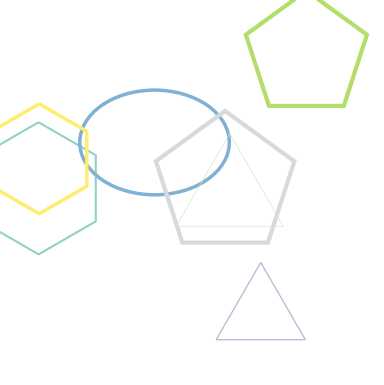[{"shape": "hexagon", "thickness": 1.5, "radius": 0.86, "center": [0.1, 0.511]}, {"shape": "triangle", "thickness": 1, "radius": 0.67, "center": [0.677, 0.185]}, {"shape": "oval", "thickness": 2.5, "radius": 0.97, "center": [0.401, 0.63]}, {"shape": "pentagon", "thickness": 3, "radius": 0.83, "center": [0.796, 0.859]}, {"shape": "pentagon", "thickness": 3, "radius": 0.95, "center": [0.585, 0.523]}, {"shape": "triangle", "thickness": 0.5, "radius": 0.8, "center": [0.597, 0.493]}, {"shape": "hexagon", "thickness": 2.5, "radius": 0.71, "center": [0.102, 0.588]}]